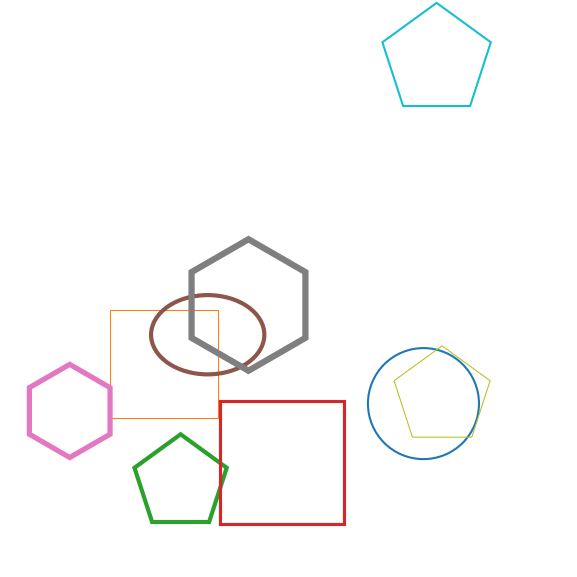[{"shape": "circle", "thickness": 1, "radius": 0.48, "center": [0.733, 0.3]}, {"shape": "square", "thickness": 0.5, "radius": 0.47, "center": [0.284, 0.369]}, {"shape": "pentagon", "thickness": 2, "radius": 0.42, "center": [0.313, 0.163]}, {"shape": "square", "thickness": 1.5, "radius": 0.54, "center": [0.488, 0.198]}, {"shape": "oval", "thickness": 2, "radius": 0.49, "center": [0.36, 0.42]}, {"shape": "hexagon", "thickness": 2.5, "radius": 0.4, "center": [0.121, 0.288]}, {"shape": "hexagon", "thickness": 3, "radius": 0.57, "center": [0.43, 0.471]}, {"shape": "pentagon", "thickness": 0.5, "radius": 0.44, "center": [0.766, 0.313]}, {"shape": "pentagon", "thickness": 1, "radius": 0.49, "center": [0.756, 0.895]}]